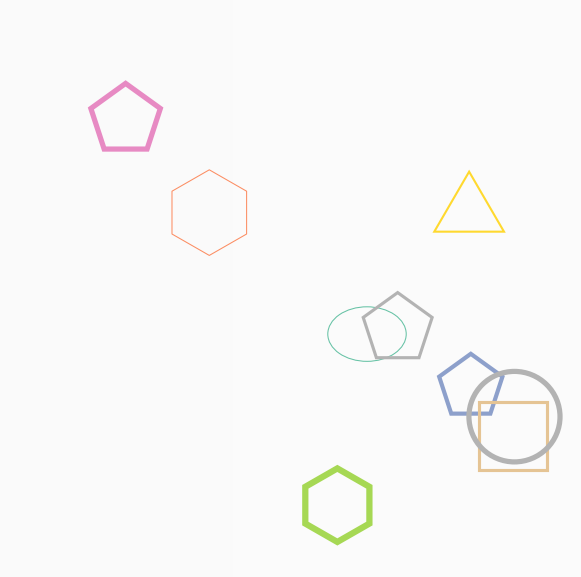[{"shape": "oval", "thickness": 0.5, "radius": 0.34, "center": [0.631, 0.421]}, {"shape": "hexagon", "thickness": 0.5, "radius": 0.37, "center": [0.36, 0.631]}, {"shape": "pentagon", "thickness": 2, "radius": 0.29, "center": [0.81, 0.329]}, {"shape": "pentagon", "thickness": 2.5, "radius": 0.31, "center": [0.216, 0.792]}, {"shape": "hexagon", "thickness": 3, "radius": 0.32, "center": [0.58, 0.124]}, {"shape": "triangle", "thickness": 1, "radius": 0.35, "center": [0.807, 0.633]}, {"shape": "square", "thickness": 1.5, "radius": 0.29, "center": [0.882, 0.244]}, {"shape": "pentagon", "thickness": 1.5, "radius": 0.31, "center": [0.684, 0.43]}, {"shape": "circle", "thickness": 2.5, "radius": 0.39, "center": [0.885, 0.278]}]